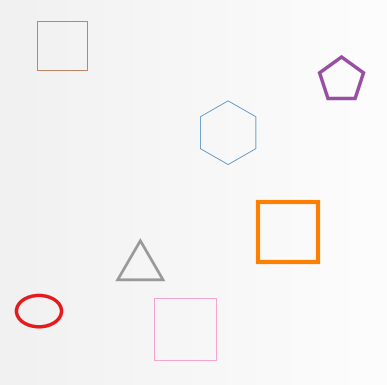[{"shape": "oval", "thickness": 2.5, "radius": 0.29, "center": [0.101, 0.192]}, {"shape": "hexagon", "thickness": 0.5, "radius": 0.41, "center": [0.589, 0.655]}, {"shape": "pentagon", "thickness": 2.5, "radius": 0.3, "center": [0.881, 0.792]}, {"shape": "square", "thickness": 3, "radius": 0.39, "center": [0.744, 0.398]}, {"shape": "square", "thickness": 0.5, "radius": 0.32, "center": [0.159, 0.882]}, {"shape": "square", "thickness": 0.5, "radius": 0.4, "center": [0.477, 0.145]}, {"shape": "triangle", "thickness": 2, "radius": 0.34, "center": [0.362, 0.307]}]